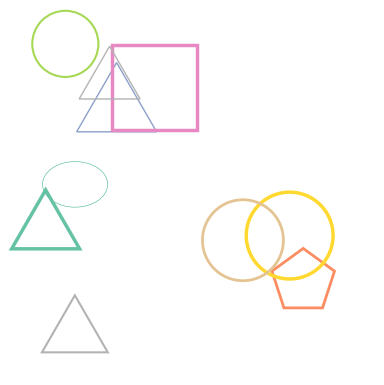[{"shape": "oval", "thickness": 0.5, "radius": 0.42, "center": [0.195, 0.521]}, {"shape": "triangle", "thickness": 2.5, "radius": 0.51, "center": [0.119, 0.405]}, {"shape": "pentagon", "thickness": 2, "radius": 0.43, "center": [0.788, 0.269]}, {"shape": "triangle", "thickness": 1, "radius": 0.6, "center": [0.303, 0.718]}, {"shape": "square", "thickness": 2.5, "radius": 0.55, "center": [0.401, 0.772]}, {"shape": "circle", "thickness": 1.5, "radius": 0.43, "center": [0.17, 0.886]}, {"shape": "circle", "thickness": 2.5, "radius": 0.56, "center": [0.752, 0.388]}, {"shape": "circle", "thickness": 2, "radius": 0.53, "center": [0.631, 0.376]}, {"shape": "triangle", "thickness": 1.5, "radius": 0.49, "center": [0.194, 0.134]}, {"shape": "triangle", "thickness": 1, "radius": 0.46, "center": [0.285, 0.789]}]